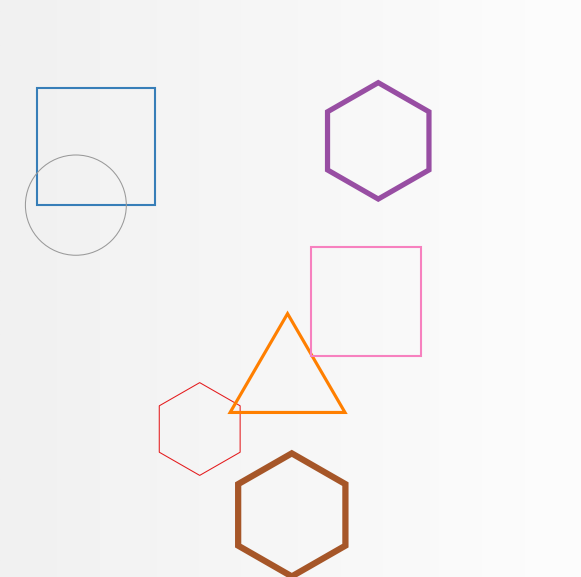[{"shape": "hexagon", "thickness": 0.5, "radius": 0.4, "center": [0.344, 0.256]}, {"shape": "square", "thickness": 1, "radius": 0.51, "center": [0.165, 0.745]}, {"shape": "hexagon", "thickness": 2.5, "radius": 0.5, "center": [0.651, 0.755]}, {"shape": "triangle", "thickness": 1.5, "radius": 0.57, "center": [0.495, 0.342]}, {"shape": "hexagon", "thickness": 3, "radius": 0.53, "center": [0.502, 0.108]}, {"shape": "square", "thickness": 1, "radius": 0.47, "center": [0.63, 0.477]}, {"shape": "circle", "thickness": 0.5, "radius": 0.43, "center": [0.131, 0.644]}]